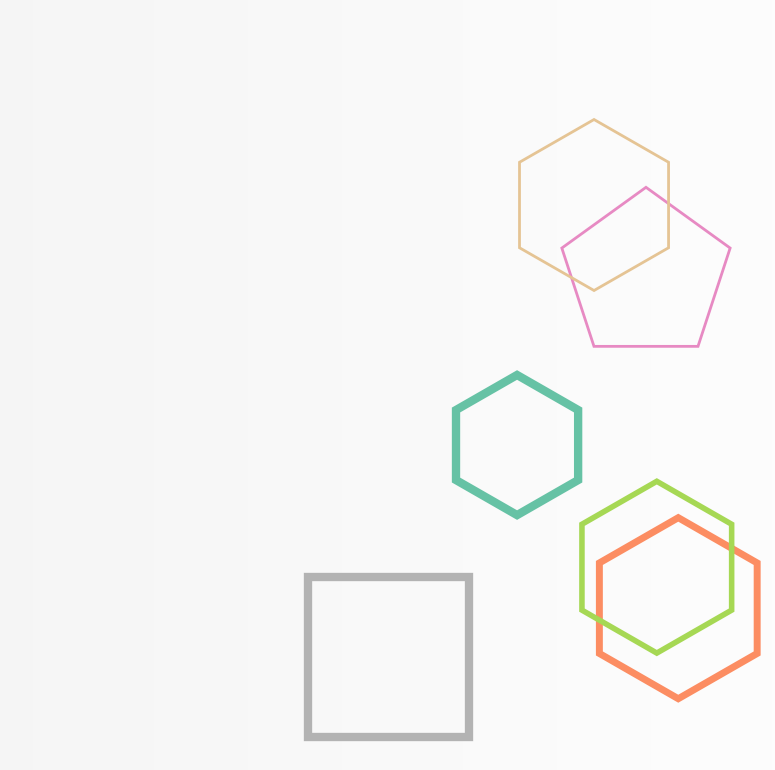[{"shape": "hexagon", "thickness": 3, "radius": 0.45, "center": [0.667, 0.422]}, {"shape": "hexagon", "thickness": 2.5, "radius": 0.59, "center": [0.875, 0.21]}, {"shape": "pentagon", "thickness": 1, "radius": 0.57, "center": [0.834, 0.643]}, {"shape": "hexagon", "thickness": 2, "radius": 0.56, "center": [0.847, 0.263]}, {"shape": "hexagon", "thickness": 1, "radius": 0.56, "center": [0.766, 0.734]}, {"shape": "square", "thickness": 3, "radius": 0.52, "center": [0.501, 0.147]}]